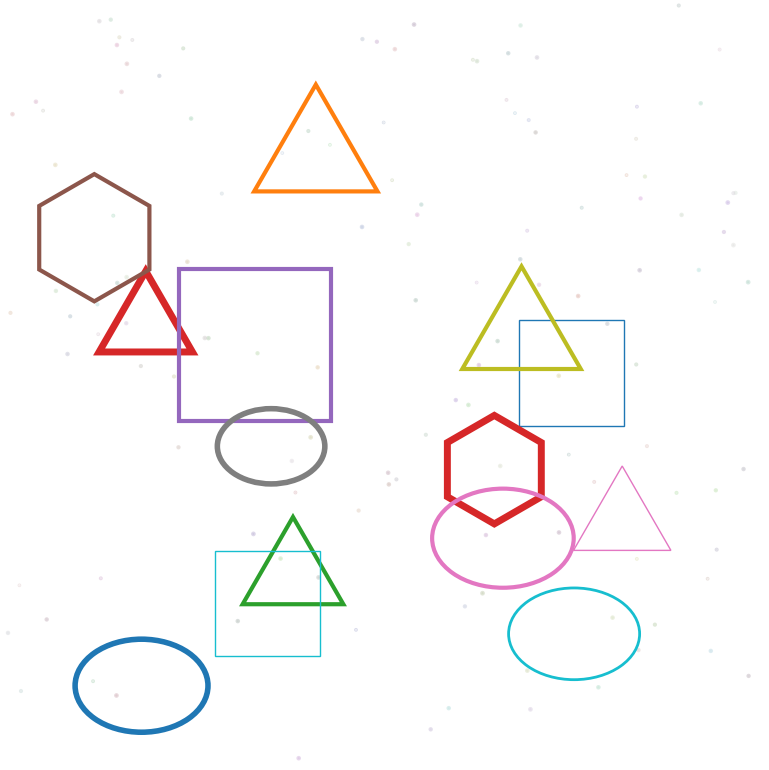[{"shape": "square", "thickness": 0.5, "radius": 0.34, "center": [0.742, 0.515]}, {"shape": "oval", "thickness": 2, "radius": 0.43, "center": [0.184, 0.109]}, {"shape": "triangle", "thickness": 1.5, "radius": 0.46, "center": [0.41, 0.798]}, {"shape": "triangle", "thickness": 1.5, "radius": 0.38, "center": [0.381, 0.253]}, {"shape": "hexagon", "thickness": 2.5, "radius": 0.35, "center": [0.642, 0.39]}, {"shape": "triangle", "thickness": 2.5, "radius": 0.35, "center": [0.189, 0.578]}, {"shape": "square", "thickness": 1.5, "radius": 0.49, "center": [0.331, 0.551]}, {"shape": "hexagon", "thickness": 1.5, "radius": 0.41, "center": [0.122, 0.691]}, {"shape": "triangle", "thickness": 0.5, "radius": 0.37, "center": [0.808, 0.322]}, {"shape": "oval", "thickness": 1.5, "radius": 0.46, "center": [0.653, 0.301]}, {"shape": "oval", "thickness": 2, "radius": 0.35, "center": [0.352, 0.42]}, {"shape": "triangle", "thickness": 1.5, "radius": 0.44, "center": [0.677, 0.565]}, {"shape": "oval", "thickness": 1, "radius": 0.43, "center": [0.746, 0.177]}, {"shape": "square", "thickness": 0.5, "radius": 0.34, "center": [0.348, 0.217]}]